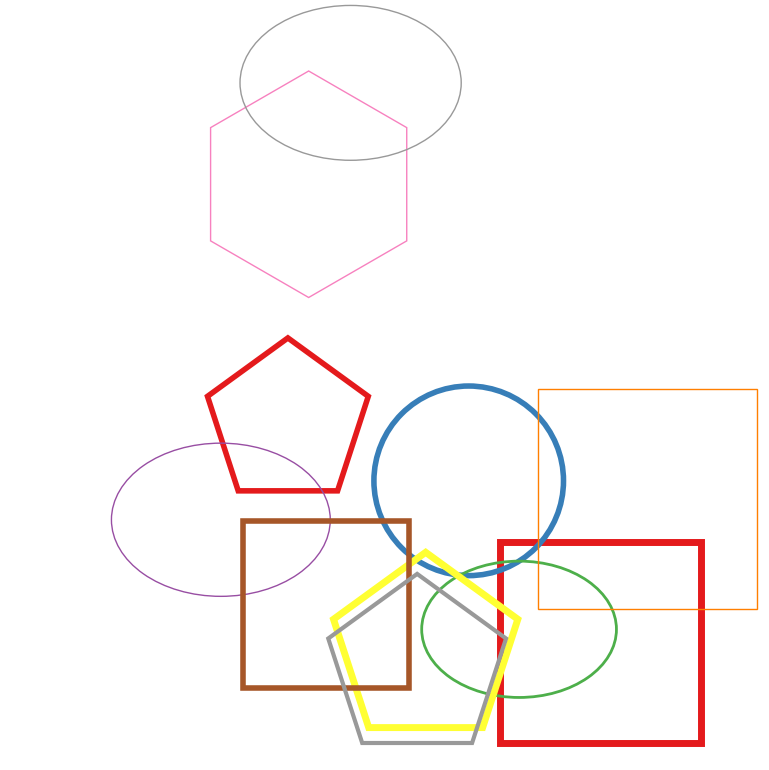[{"shape": "square", "thickness": 2.5, "radius": 0.65, "center": [0.78, 0.165]}, {"shape": "pentagon", "thickness": 2, "radius": 0.55, "center": [0.374, 0.451]}, {"shape": "circle", "thickness": 2, "radius": 0.62, "center": [0.609, 0.376]}, {"shape": "oval", "thickness": 1, "radius": 0.63, "center": [0.674, 0.183]}, {"shape": "oval", "thickness": 0.5, "radius": 0.71, "center": [0.287, 0.325]}, {"shape": "square", "thickness": 0.5, "radius": 0.71, "center": [0.841, 0.352]}, {"shape": "pentagon", "thickness": 2.5, "radius": 0.63, "center": [0.553, 0.157]}, {"shape": "square", "thickness": 2, "radius": 0.54, "center": [0.423, 0.215]}, {"shape": "hexagon", "thickness": 0.5, "radius": 0.74, "center": [0.401, 0.761]}, {"shape": "oval", "thickness": 0.5, "radius": 0.72, "center": [0.455, 0.892]}, {"shape": "pentagon", "thickness": 1.5, "radius": 0.61, "center": [0.542, 0.133]}]